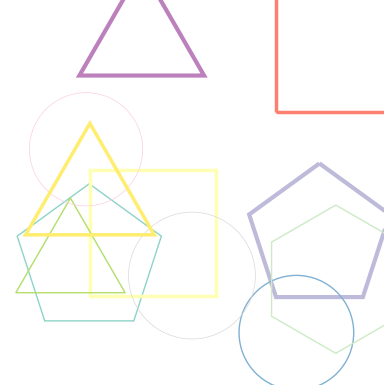[{"shape": "pentagon", "thickness": 1, "radius": 0.98, "center": [0.232, 0.326]}, {"shape": "square", "thickness": 2.5, "radius": 0.82, "center": [0.398, 0.395]}, {"shape": "pentagon", "thickness": 3, "radius": 0.96, "center": [0.83, 0.384]}, {"shape": "square", "thickness": 2.5, "radius": 0.77, "center": [0.87, 0.863]}, {"shape": "circle", "thickness": 1, "radius": 0.74, "center": [0.77, 0.136]}, {"shape": "triangle", "thickness": 1, "radius": 0.82, "center": [0.183, 0.322]}, {"shape": "circle", "thickness": 0.5, "radius": 0.74, "center": [0.223, 0.612]}, {"shape": "circle", "thickness": 0.5, "radius": 0.82, "center": [0.499, 0.284]}, {"shape": "triangle", "thickness": 3, "radius": 0.93, "center": [0.368, 0.897]}, {"shape": "hexagon", "thickness": 1, "radius": 0.96, "center": [0.872, 0.275]}, {"shape": "triangle", "thickness": 2.5, "radius": 0.97, "center": [0.233, 0.487]}]